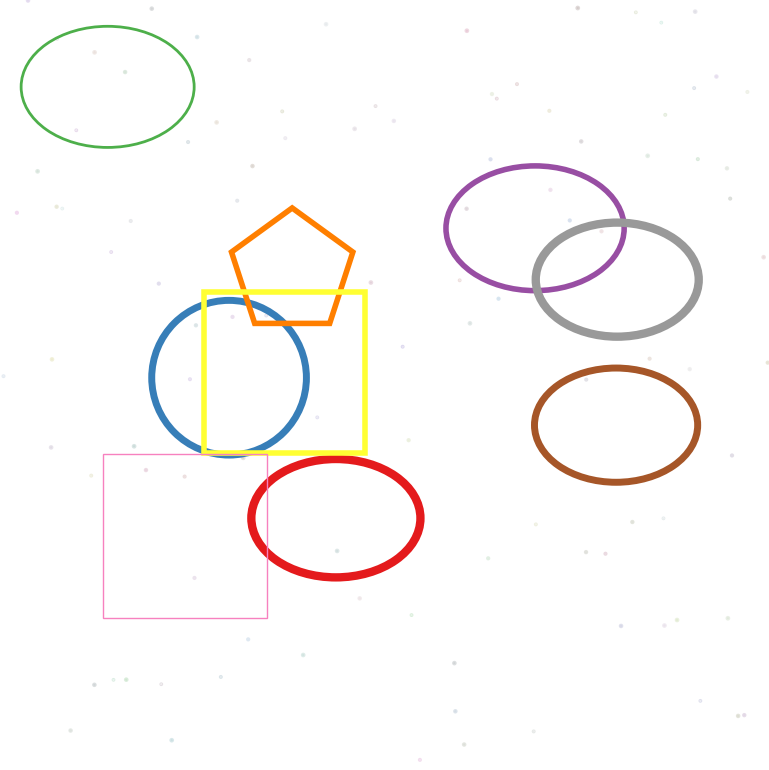[{"shape": "oval", "thickness": 3, "radius": 0.55, "center": [0.436, 0.327]}, {"shape": "circle", "thickness": 2.5, "radius": 0.5, "center": [0.297, 0.509]}, {"shape": "oval", "thickness": 1, "radius": 0.56, "center": [0.14, 0.887]}, {"shape": "oval", "thickness": 2, "radius": 0.58, "center": [0.695, 0.704]}, {"shape": "pentagon", "thickness": 2, "radius": 0.41, "center": [0.379, 0.647]}, {"shape": "square", "thickness": 2, "radius": 0.52, "center": [0.369, 0.516]}, {"shape": "oval", "thickness": 2.5, "radius": 0.53, "center": [0.8, 0.448]}, {"shape": "square", "thickness": 0.5, "radius": 0.53, "center": [0.24, 0.304]}, {"shape": "oval", "thickness": 3, "radius": 0.53, "center": [0.802, 0.637]}]